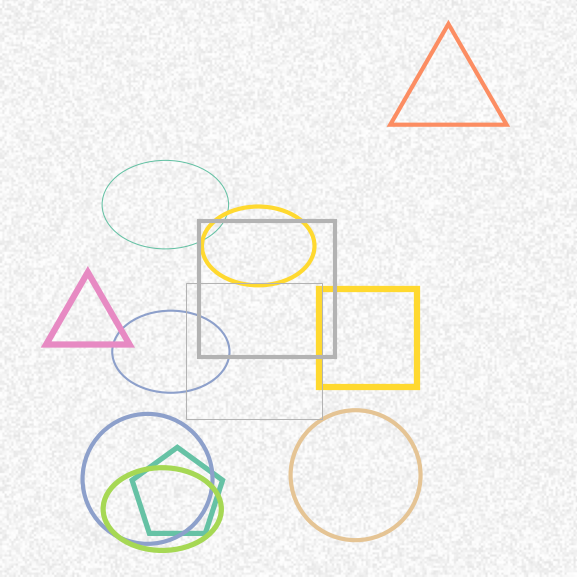[{"shape": "oval", "thickness": 0.5, "radius": 0.55, "center": [0.286, 0.645]}, {"shape": "pentagon", "thickness": 2.5, "radius": 0.41, "center": [0.307, 0.142]}, {"shape": "triangle", "thickness": 2, "radius": 0.58, "center": [0.777, 0.841]}, {"shape": "oval", "thickness": 1, "radius": 0.51, "center": [0.296, 0.39]}, {"shape": "circle", "thickness": 2, "radius": 0.56, "center": [0.255, 0.17]}, {"shape": "triangle", "thickness": 3, "radius": 0.42, "center": [0.152, 0.444]}, {"shape": "oval", "thickness": 2.5, "radius": 0.51, "center": [0.281, 0.118]}, {"shape": "square", "thickness": 3, "radius": 0.43, "center": [0.637, 0.414]}, {"shape": "oval", "thickness": 2, "radius": 0.49, "center": [0.447, 0.573]}, {"shape": "circle", "thickness": 2, "radius": 0.56, "center": [0.616, 0.176]}, {"shape": "square", "thickness": 0.5, "radius": 0.59, "center": [0.44, 0.391]}, {"shape": "square", "thickness": 2, "radius": 0.59, "center": [0.463, 0.498]}]